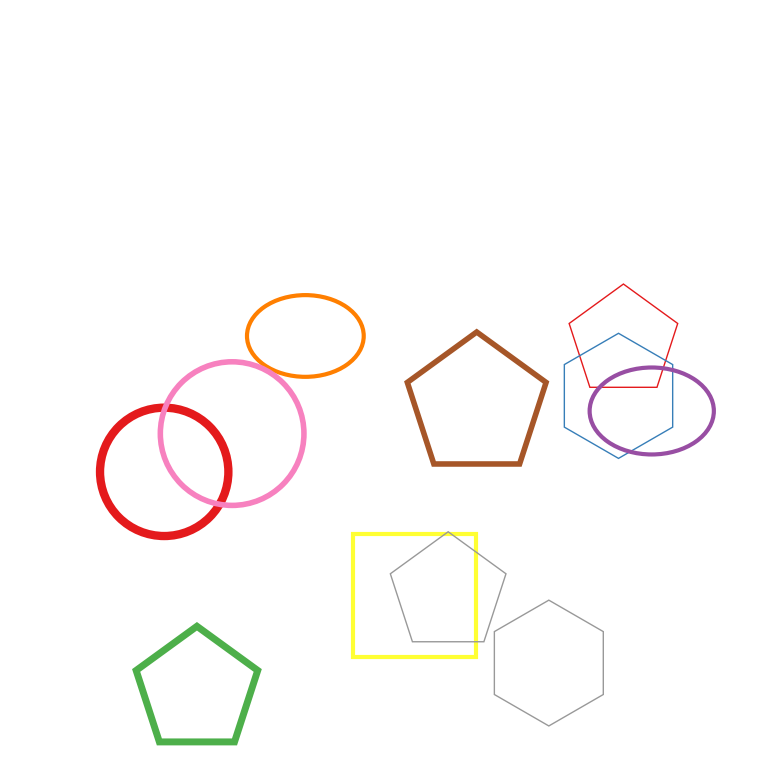[{"shape": "circle", "thickness": 3, "radius": 0.42, "center": [0.213, 0.387]}, {"shape": "pentagon", "thickness": 0.5, "radius": 0.37, "center": [0.81, 0.557]}, {"shape": "hexagon", "thickness": 0.5, "radius": 0.41, "center": [0.803, 0.486]}, {"shape": "pentagon", "thickness": 2.5, "radius": 0.42, "center": [0.256, 0.104]}, {"shape": "oval", "thickness": 1.5, "radius": 0.4, "center": [0.846, 0.466]}, {"shape": "oval", "thickness": 1.5, "radius": 0.38, "center": [0.397, 0.564]}, {"shape": "square", "thickness": 1.5, "radius": 0.4, "center": [0.538, 0.227]}, {"shape": "pentagon", "thickness": 2, "radius": 0.47, "center": [0.619, 0.474]}, {"shape": "circle", "thickness": 2, "radius": 0.47, "center": [0.301, 0.437]}, {"shape": "hexagon", "thickness": 0.5, "radius": 0.41, "center": [0.713, 0.139]}, {"shape": "pentagon", "thickness": 0.5, "radius": 0.39, "center": [0.582, 0.23]}]